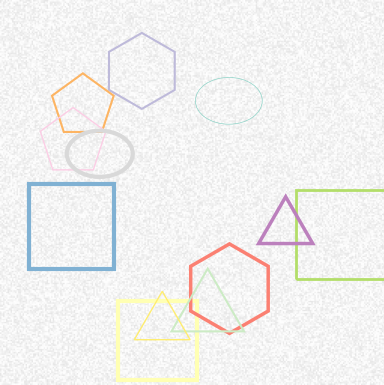[{"shape": "oval", "thickness": 0.5, "radius": 0.43, "center": [0.594, 0.738]}, {"shape": "square", "thickness": 3, "radius": 0.51, "center": [0.409, 0.116]}, {"shape": "hexagon", "thickness": 1.5, "radius": 0.49, "center": [0.368, 0.816]}, {"shape": "hexagon", "thickness": 2.5, "radius": 0.58, "center": [0.596, 0.25]}, {"shape": "square", "thickness": 3, "radius": 0.55, "center": [0.186, 0.412]}, {"shape": "pentagon", "thickness": 1.5, "radius": 0.42, "center": [0.215, 0.725]}, {"shape": "square", "thickness": 2, "radius": 0.58, "center": [0.884, 0.391]}, {"shape": "pentagon", "thickness": 1, "radius": 0.45, "center": [0.19, 0.631]}, {"shape": "oval", "thickness": 3, "radius": 0.43, "center": [0.259, 0.601]}, {"shape": "triangle", "thickness": 2.5, "radius": 0.41, "center": [0.742, 0.408]}, {"shape": "triangle", "thickness": 1.5, "radius": 0.54, "center": [0.54, 0.194]}, {"shape": "triangle", "thickness": 1, "radius": 0.42, "center": [0.421, 0.16]}]